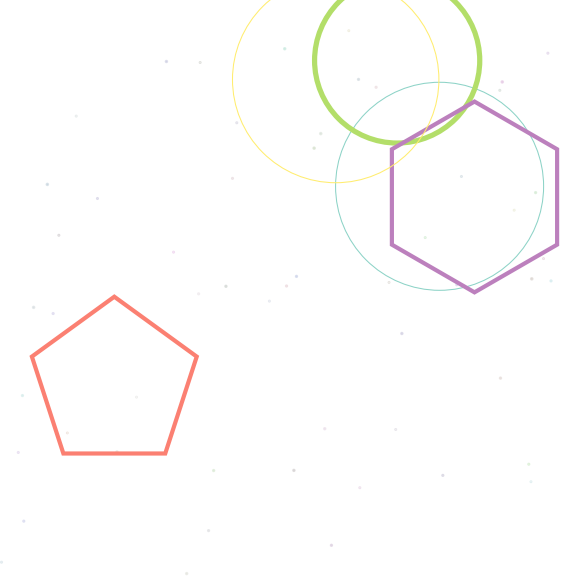[{"shape": "circle", "thickness": 0.5, "radius": 0.9, "center": [0.761, 0.677]}, {"shape": "pentagon", "thickness": 2, "radius": 0.75, "center": [0.198, 0.335]}, {"shape": "circle", "thickness": 2.5, "radius": 0.71, "center": [0.688, 0.894]}, {"shape": "hexagon", "thickness": 2, "radius": 0.83, "center": [0.822, 0.658]}, {"shape": "circle", "thickness": 0.5, "radius": 0.89, "center": [0.581, 0.861]}]